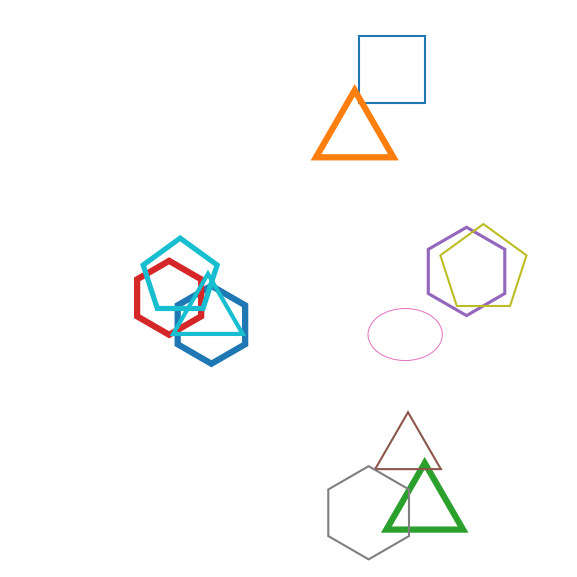[{"shape": "square", "thickness": 1, "radius": 0.29, "center": [0.679, 0.879]}, {"shape": "hexagon", "thickness": 3, "radius": 0.34, "center": [0.366, 0.437]}, {"shape": "triangle", "thickness": 3, "radius": 0.39, "center": [0.614, 0.765]}, {"shape": "triangle", "thickness": 3, "radius": 0.38, "center": [0.735, 0.12]}, {"shape": "hexagon", "thickness": 3, "radius": 0.32, "center": [0.293, 0.483]}, {"shape": "hexagon", "thickness": 1.5, "radius": 0.38, "center": [0.808, 0.529]}, {"shape": "triangle", "thickness": 1, "radius": 0.33, "center": [0.707, 0.22]}, {"shape": "oval", "thickness": 0.5, "radius": 0.32, "center": [0.702, 0.42]}, {"shape": "hexagon", "thickness": 1, "radius": 0.4, "center": [0.638, 0.111]}, {"shape": "pentagon", "thickness": 1, "radius": 0.39, "center": [0.837, 0.533]}, {"shape": "triangle", "thickness": 2, "radius": 0.35, "center": [0.36, 0.456]}, {"shape": "pentagon", "thickness": 2.5, "radius": 0.34, "center": [0.312, 0.519]}]